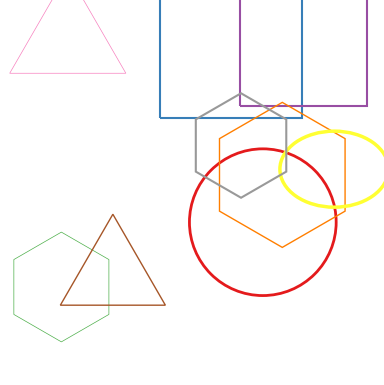[{"shape": "circle", "thickness": 2, "radius": 0.95, "center": [0.683, 0.423]}, {"shape": "square", "thickness": 1.5, "radius": 0.92, "center": [0.6, 0.878]}, {"shape": "hexagon", "thickness": 0.5, "radius": 0.71, "center": [0.159, 0.255]}, {"shape": "square", "thickness": 1.5, "radius": 0.82, "center": [0.788, 0.888]}, {"shape": "hexagon", "thickness": 1, "radius": 0.94, "center": [0.733, 0.546]}, {"shape": "oval", "thickness": 2.5, "radius": 0.71, "center": [0.868, 0.561]}, {"shape": "triangle", "thickness": 1, "radius": 0.79, "center": [0.293, 0.286]}, {"shape": "triangle", "thickness": 0.5, "radius": 0.87, "center": [0.176, 0.897]}, {"shape": "hexagon", "thickness": 1.5, "radius": 0.68, "center": [0.626, 0.622]}]